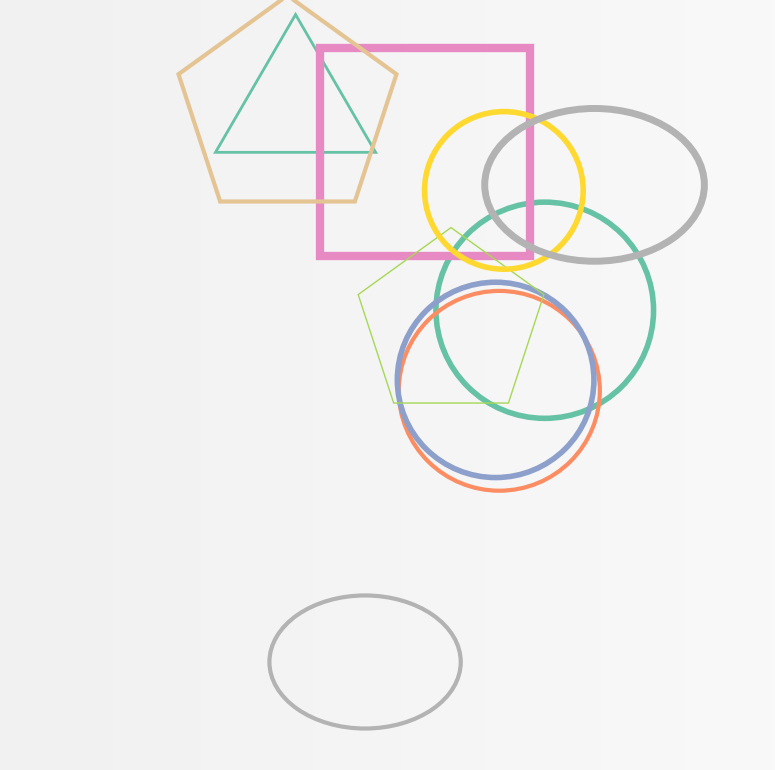[{"shape": "triangle", "thickness": 1, "radius": 0.6, "center": [0.381, 0.862]}, {"shape": "circle", "thickness": 2, "radius": 0.7, "center": [0.703, 0.597]}, {"shape": "circle", "thickness": 1.5, "radius": 0.65, "center": [0.644, 0.492]}, {"shape": "circle", "thickness": 2, "radius": 0.63, "center": [0.64, 0.507]}, {"shape": "square", "thickness": 3, "radius": 0.68, "center": [0.549, 0.803]}, {"shape": "pentagon", "thickness": 0.5, "radius": 0.63, "center": [0.582, 0.578]}, {"shape": "circle", "thickness": 2, "radius": 0.51, "center": [0.65, 0.753]}, {"shape": "pentagon", "thickness": 1.5, "radius": 0.74, "center": [0.371, 0.858]}, {"shape": "oval", "thickness": 2.5, "radius": 0.71, "center": [0.767, 0.76]}, {"shape": "oval", "thickness": 1.5, "radius": 0.62, "center": [0.471, 0.14]}]